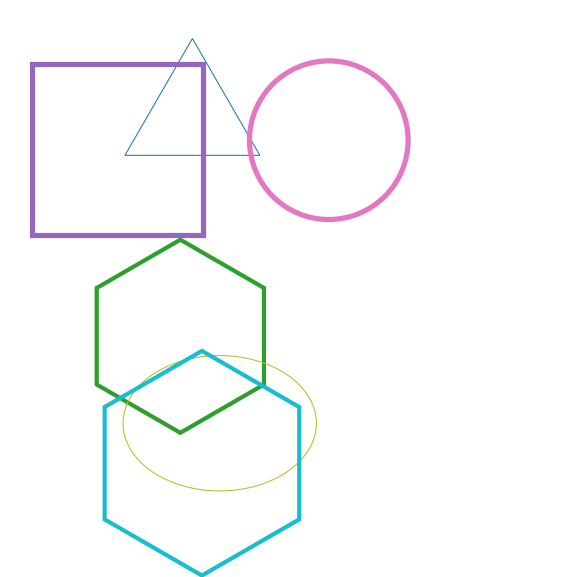[{"shape": "triangle", "thickness": 0.5, "radius": 0.67, "center": [0.333, 0.798]}, {"shape": "hexagon", "thickness": 2, "radius": 0.84, "center": [0.312, 0.417]}, {"shape": "square", "thickness": 2.5, "radius": 0.74, "center": [0.203, 0.74]}, {"shape": "circle", "thickness": 2.5, "radius": 0.69, "center": [0.569, 0.756]}, {"shape": "oval", "thickness": 0.5, "radius": 0.84, "center": [0.38, 0.266]}, {"shape": "hexagon", "thickness": 2, "radius": 0.97, "center": [0.35, 0.197]}]